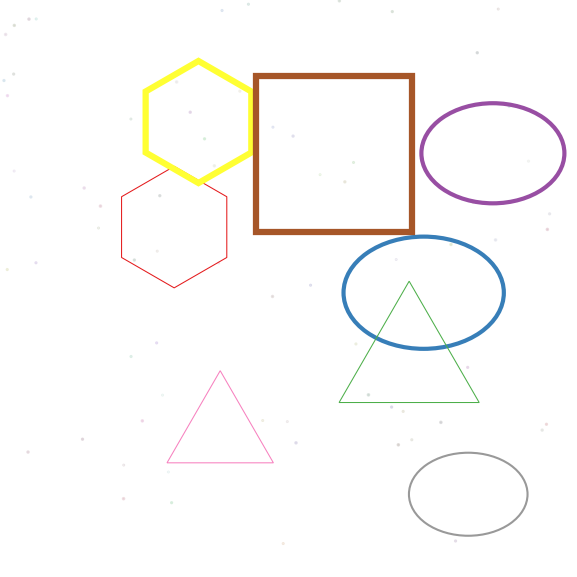[{"shape": "hexagon", "thickness": 0.5, "radius": 0.53, "center": [0.302, 0.606]}, {"shape": "oval", "thickness": 2, "radius": 0.69, "center": [0.734, 0.492]}, {"shape": "triangle", "thickness": 0.5, "radius": 0.7, "center": [0.708, 0.372]}, {"shape": "oval", "thickness": 2, "radius": 0.62, "center": [0.854, 0.734]}, {"shape": "hexagon", "thickness": 3, "radius": 0.53, "center": [0.344, 0.788]}, {"shape": "square", "thickness": 3, "radius": 0.67, "center": [0.578, 0.733]}, {"shape": "triangle", "thickness": 0.5, "radius": 0.53, "center": [0.381, 0.251]}, {"shape": "oval", "thickness": 1, "radius": 0.51, "center": [0.811, 0.143]}]